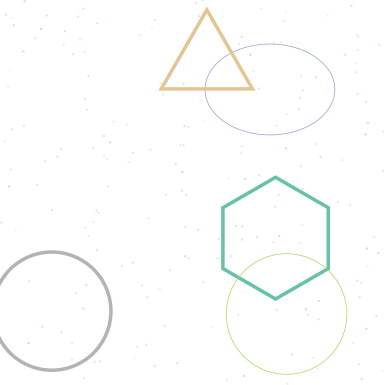[{"shape": "hexagon", "thickness": 2.5, "radius": 0.79, "center": [0.716, 0.381]}, {"shape": "oval", "thickness": 0.5, "radius": 0.84, "center": [0.701, 0.768]}, {"shape": "circle", "thickness": 0.5, "radius": 0.78, "center": [0.744, 0.184]}, {"shape": "triangle", "thickness": 2.5, "radius": 0.68, "center": [0.537, 0.837]}, {"shape": "circle", "thickness": 2.5, "radius": 0.77, "center": [0.135, 0.192]}]